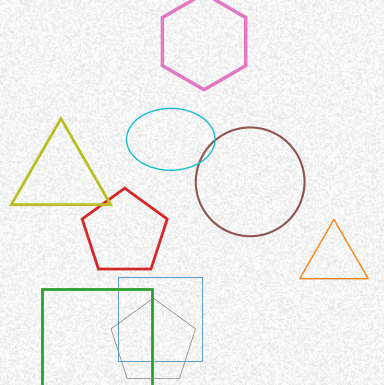[{"shape": "square", "thickness": 0.5, "radius": 0.55, "center": [0.415, 0.172]}, {"shape": "triangle", "thickness": 1, "radius": 0.51, "center": [0.867, 0.327]}, {"shape": "square", "thickness": 2, "radius": 0.71, "center": [0.252, 0.107]}, {"shape": "pentagon", "thickness": 2, "radius": 0.58, "center": [0.324, 0.395]}, {"shape": "circle", "thickness": 1.5, "radius": 0.71, "center": [0.65, 0.528]}, {"shape": "hexagon", "thickness": 2.5, "radius": 0.62, "center": [0.53, 0.892]}, {"shape": "pentagon", "thickness": 0.5, "radius": 0.58, "center": [0.398, 0.11]}, {"shape": "triangle", "thickness": 2, "radius": 0.75, "center": [0.158, 0.543]}, {"shape": "oval", "thickness": 1, "radius": 0.57, "center": [0.444, 0.638]}]